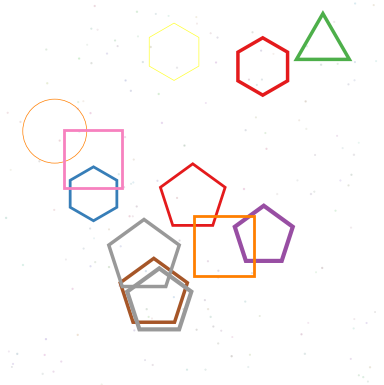[{"shape": "hexagon", "thickness": 2.5, "radius": 0.37, "center": [0.682, 0.827]}, {"shape": "pentagon", "thickness": 2, "radius": 0.44, "center": [0.501, 0.486]}, {"shape": "hexagon", "thickness": 2, "radius": 0.35, "center": [0.243, 0.497]}, {"shape": "triangle", "thickness": 2.5, "radius": 0.4, "center": [0.839, 0.885]}, {"shape": "pentagon", "thickness": 3, "radius": 0.4, "center": [0.685, 0.386]}, {"shape": "circle", "thickness": 0.5, "radius": 0.42, "center": [0.142, 0.659]}, {"shape": "square", "thickness": 2, "radius": 0.39, "center": [0.581, 0.361]}, {"shape": "hexagon", "thickness": 0.5, "radius": 0.37, "center": [0.452, 0.866]}, {"shape": "pentagon", "thickness": 2.5, "radius": 0.46, "center": [0.399, 0.237]}, {"shape": "square", "thickness": 2, "radius": 0.38, "center": [0.242, 0.588]}, {"shape": "pentagon", "thickness": 2.5, "radius": 0.48, "center": [0.374, 0.334]}, {"shape": "pentagon", "thickness": 3, "radius": 0.44, "center": [0.414, 0.215]}]